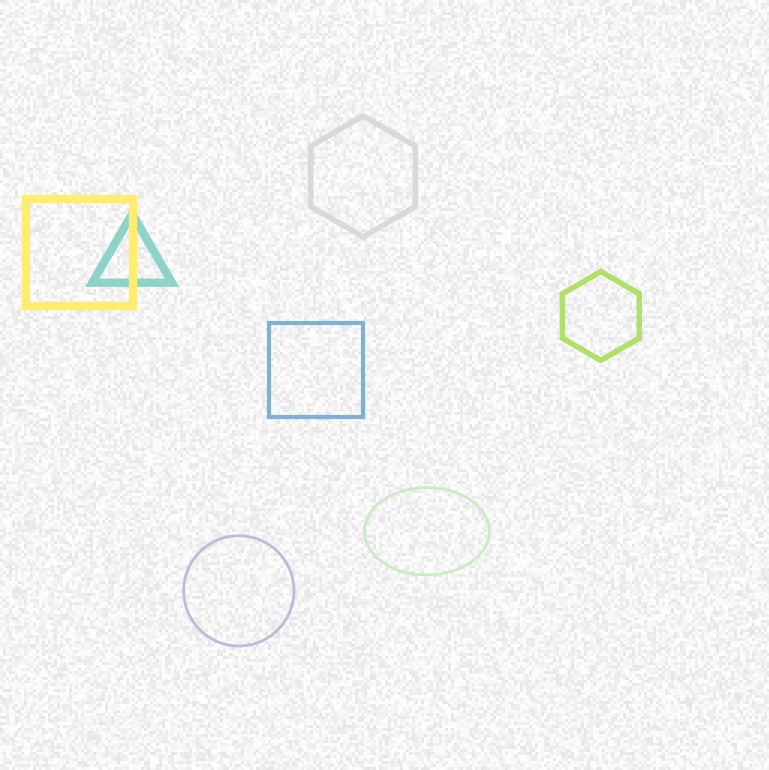[{"shape": "triangle", "thickness": 3, "radius": 0.3, "center": [0.172, 0.663]}, {"shape": "circle", "thickness": 1, "radius": 0.36, "center": [0.31, 0.233]}, {"shape": "square", "thickness": 1.5, "radius": 0.3, "center": [0.41, 0.519]}, {"shape": "hexagon", "thickness": 2, "radius": 0.29, "center": [0.78, 0.59]}, {"shape": "hexagon", "thickness": 2, "radius": 0.39, "center": [0.472, 0.771]}, {"shape": "oval", "thickness": 1, "radius": 0.41, "center": [0.554, 0.31]}, {"shape": "square", "thickness": 3, "radius": 0.35, "center": [0.103, 0.672]}]